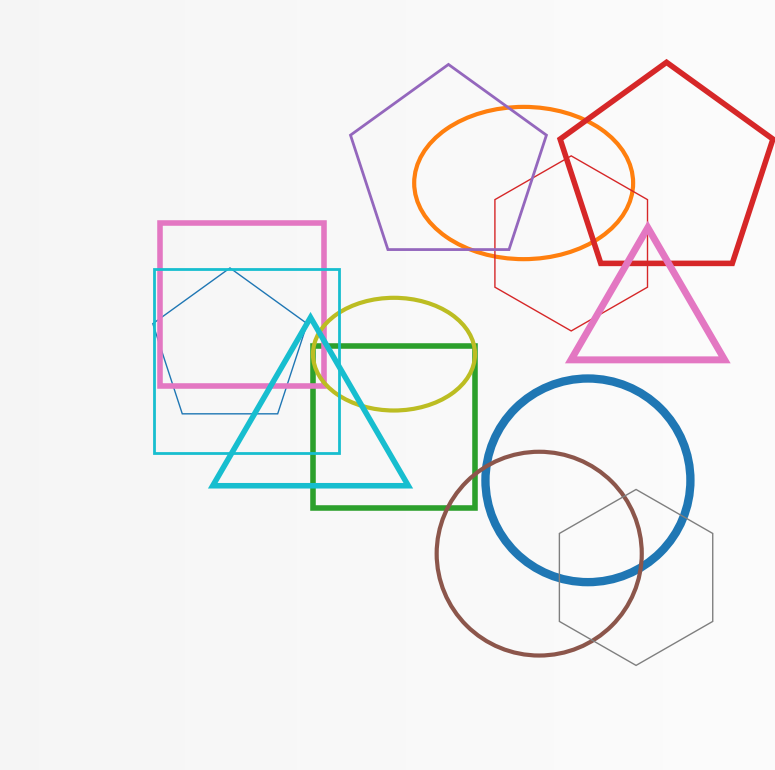[{"shape": "circle", "thickness": 3, "radius": 0.66, "center": [0.759, 0.376]}, {"shape": "pentagon", "thickness": 0.5, "radius": 0.52, "center": [0.297, 0.547]}, {"shape": "oval", "thickness": 1.5, "radius": 0.71, "center": [0.676, 0.762]}, {"shape": "square", "thickness": 2, "radius": 0.52, "center": [0.508, 0.445]}, {"shape": "hexagon", "thickness": 0.5, "radius": 0.57, "center": [0.737, 0.684]}, {"shape": "pentagon", "thickness": 2, "radius": 0.72, "center": [0.86, 0.775]}, {"shape": "pentagon", "thickness": 1, "radius": 0.66, "center": [0.579, 0.783]}, {"shape": "circle", "thickness": 1.5, "radius": 0.66, "center": [0.696, 0.281]}, {"shape": "square", "thickness": 2, "radius": 0.53, "center": [0.313, 0.604]}, {"shape": "triangle", "thickness": 2.5, "radius": 0.57, "center": [0.836, 0.59]}, {"shape": "hexagon", "thickness": 0.5, "radius": 0.57, "center": [0.821, 0.25]}, {"shape": "oval", "thickness": 1.5, "radius": 0.52, "center": [0.508, 0.54]}, {"shape": "square", "thickness": 1, "radius": 0.6, "center": [0.318, 0.531]}, {"shape": "triangle", "thickness": 2, "radius": 0.73, "center": [0.401, 0.442]}]